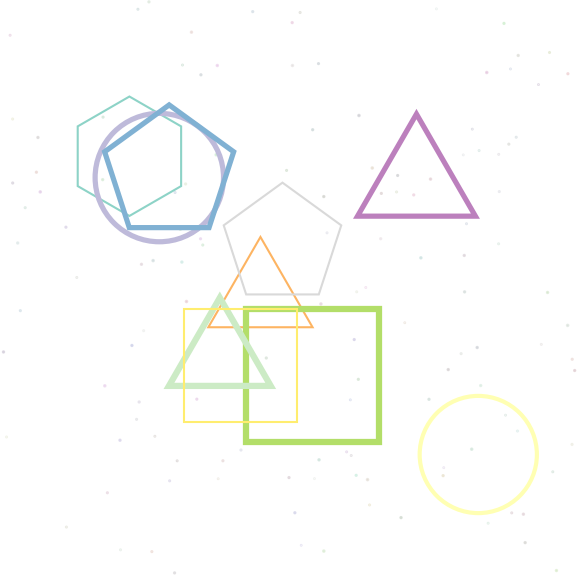[{"shape": "hexagon", "thickness": 1, "radius": 0.52, "center": [0.224, 0.729]}, {"shape": "circle", "thickness": 2, "radius": 0.51, "center": [0.828, 0.212]}, {"shape": "circle", "thickness": 2.5, "radius": 0.56, "center": [0.276, 0.692]}, {"shape": "pentagon", "thickness": 2.5, "radius": 0.59, "center": [0.293, 0.7]}, {"shape": "triangle", "thickness": 1, "radius": 0.52, "center": [0.451, 0.485]}, {"shape": "square", "thickness": 3, "radius": 0.57, "center": [0.541, 0.349]}, {"shape": "pentagon", "thickness": 1, "radius": 0.53, "center": [0.489, 0.576]}, {"shape": "triangle", "thickness": 2.5, "radius": 0.59, "center": [0.721, 0.684]}, {"shape": "triangle", "thickness": 3, "radius": 0.51, "center": [0.381, 0.382]}, {"shape": "square", "thickness": 1, "radius": 0.49, "center": [0.416, 0.366]}]